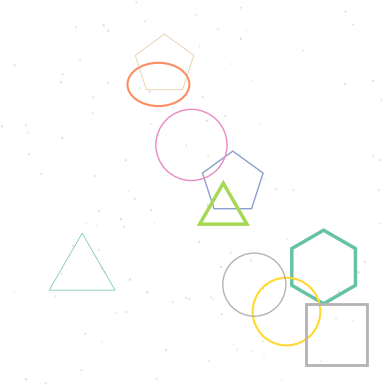[{"shape": "hexagon", "thickness": 2.5, "radius": 0.48, "center": [0.841, 0.307]}, {"shape": "triangle", "thickness": 0.5, "radius": 0.49, "center": [0.213, 0.296]}, {"shape": "oval", "thickness": 1.5, "radius": 0.4, "center": [0.411, 0.781]}, {"shape": "pentagon", "thickness": 1, "radius": 0.41, "center": [0.605, 0.525]}, {"shape": "circle", "thickness": 1, "radius": 0.46, "center": [0.497, 0.623]}, {"shape": "triangle", "thickness": 2.5, "radius": 0.35, "center": [0.58, 0.453]}, {"shape": "circle", "thickness": 1.5, "radius": 0.44, "center": [0.744, 0.191]}, {"shape": "pentagon", "thickness": 0.5, "radius": 0.4, "center": [0.427, 0.832]}, {"shape": "circle", "thickness": 1, "radius": 0.41, "center": [0.661, 0.261]}, {"shape": "square", "thickness": 2, "radius": 0.4, "center": [0.875, 0.13]}]